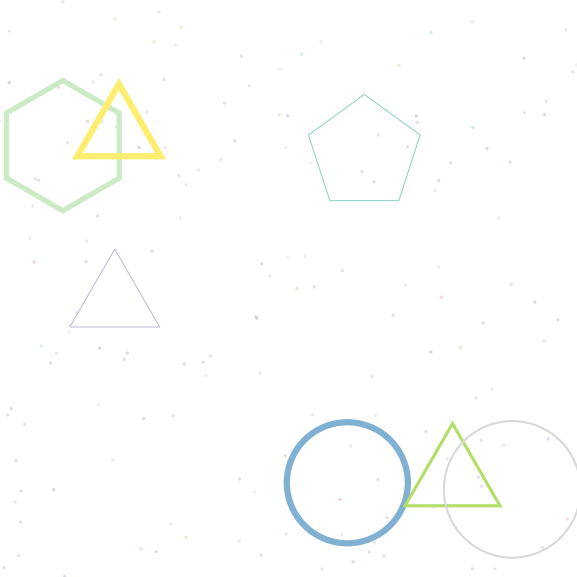[{"shape": "pentagon", "thickness": 0.5, "radius": 0.51, "center": [0.631, 0.734]}, {"shape": "triangle", "thickness": 0.5, "radius": 0.45, "center": [0.199, 0.478]}, {"shape": "circle", "thickness": 3, "radius": 0.52, "center": [0.601, 0.163]}, {"shape": "triangle", "thickness": 1.5, "radius": 0.47, "center": [0.784, 0.171]}, {"shape": "circle", "thickness": 1, "radius": 0.59, "center": [0.887, 0.152]}, {"shape": "hexagon", "thickness": 2.5, "radius": 0.56, "center": [0.109, 0.747]}, {"shape": "triangle", "thickness": 3, "radius": 0.42, "center": [0.206, 0.77]}]